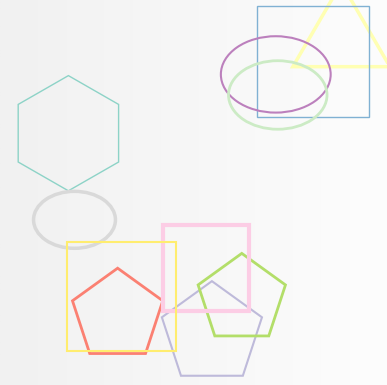[{"shape": "hexagon", "thickness": 1, "radius": 0.75, "center": [0.176, 0.654]}, {"shape": "triangle", "thickness": 2.5, "radius": 0.72, "center": [0.881, 0.899]}, {"shape": "pentagon", "thickness": 1.5, "radius": 0.68, "center": [0.547, 0.134]}, {"shape": "pentagon", "thickness": 2, "radius": 0.61, "center": [0.304, 0.181]}, {"shape": "square", "thickness": 1, "radius": 0.72, "center": [0.808, 0.84]}, {"shape": "pentagon", "thickness": 2, "radius": 0.59, "center": [0.624, 0.223]}, {"shape": "square", "thickness": 3, "radius": 0.56, "center": [0.532, 0.304]}, {"shape": "oval", "thickness": 2.5, "radius": 0.53, "center": [0.192, 0.429]}, {"shape": "oval", "thickness": 1.5, "radius": 0.71, "center": [0.712, 0.807]}, {"shape": "oval", "thickness": 2, "radius": 0.64, "center": [0.717, 0.753]}, {"shape": "square", "thickness": 1.5, "radius": 0.71, "center": [0.314, 0.229]}]